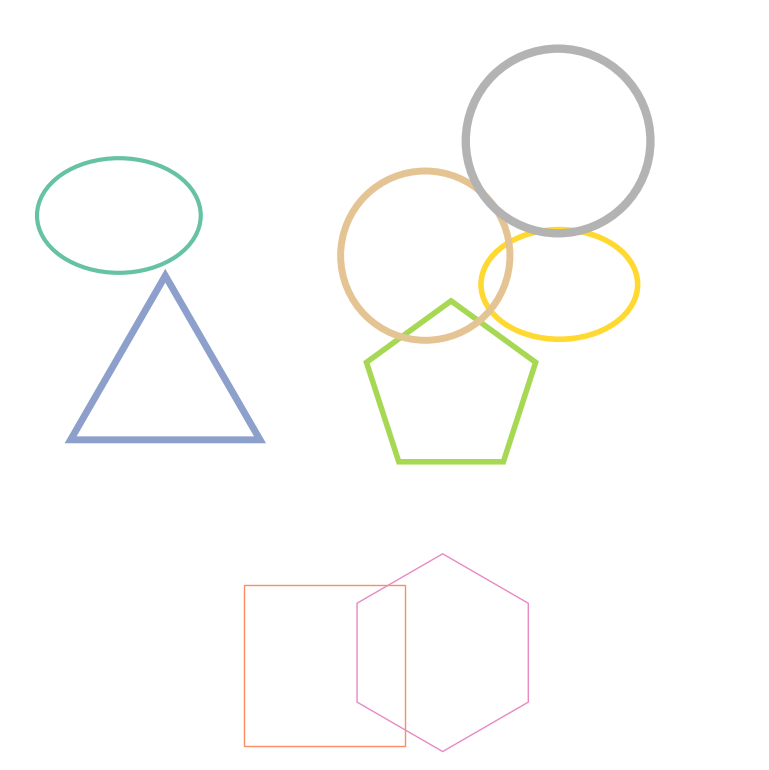[{"shape": "oval", "thickness": 1.5, "radius": 0.53, "center": [0.154, 0.72]}, {"shape": "square", "thickness": 0.5, "radius": 0.52, "center": [0.421, 0.136]}, {"shape": "triangle", "thickness": 2.5, "radius": 0.71, "center": [0.215, 0.5]}, {"shape": "hexagon", "thickness": 0.5, "radius": 0.64, "center": [0.575, 0.152]}, {"shape": "pentagon", "thickness": 2, "radius": 0.58, "center": [0.586, 0.494]}, {"shape": "oval", "thickness": 2, "radius": 0.51, "center": [0.726, 0.631]}, {"shape": "circle", "thickness": 2.5, "radius": 0.55, "center": [0.552, 0.668]}, {"shape": "circle", "thickness": 3, "radius": 0.6, "center": [0.725, 0.817]}]